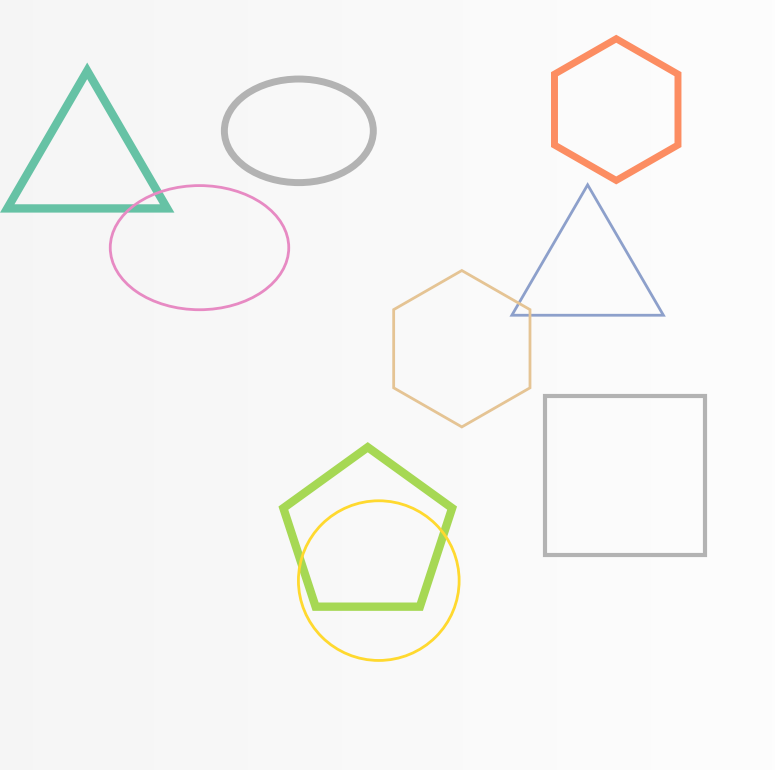[{"shape": "triangle", "thickness": 3, "radius": 0.6, "center": [0.113, 0.789]}, {"shape": "hexagon", "thickness": 2.5, "radius": 0.46, "center": [0.795, 0.858]}, {"shape": "triangle", "thickness": 1, "radius": 0.56, "center": [0.758, 0.647]}, {"shape": "oval", "thickness": 1, "radius": 0.58, "center": [0.257, 0.678]}, {"shape": "pentagon", "thickness": 3, "radius": 0.57, "center": [0.475, 0.305]}, {"shape": "circle", "thickness": 1, "radius": 0.52, "center": [0.489, 0.246]}, {"shape": "hexagon", "thickness": 1, "radius": 0.51, "center": [0.596, 0.547]}, {"shape": "square", "thickness": 1.5, "radius": 0.52, "center": [0.807, 0.383]}, {"shape": "oval", "thickness": 2.5, "radius": 0.48, "center": [0.386, 0.83]}]